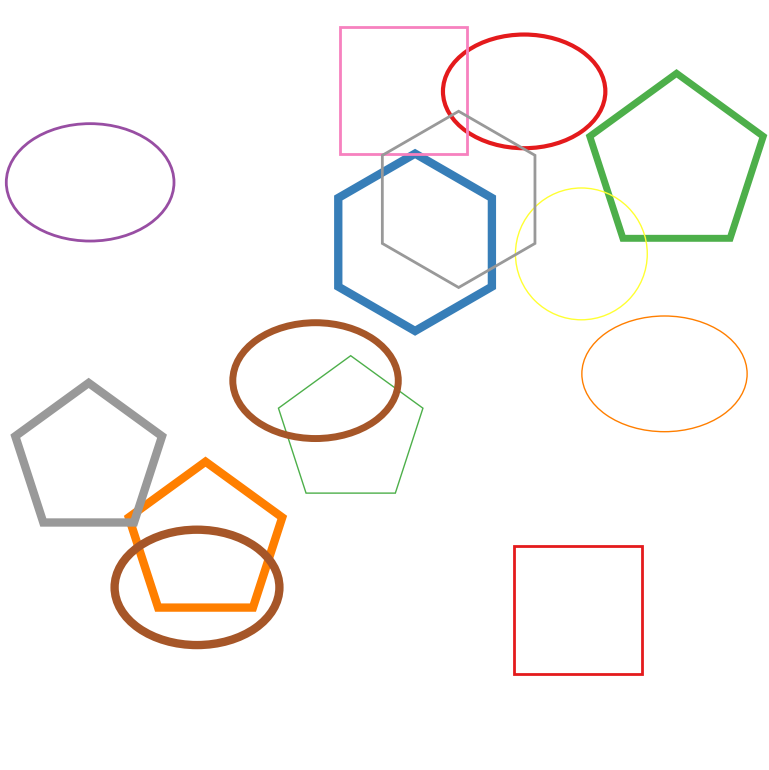[{"shape": "oval", "thickness": 1.5, "radius": 0.53, "center": [0.681, 0.881]}, {"shape": "square", "thickness": 1, "radius": 0.42, "center": [0.751, 0.208]}, {"shape": "hexagon", "thickness": 3, "radius": 0.58, "center": [0.539, 0.685]}, {"shape": "pentagon", "thickness": 0.5, "radius": 0.49, "center": [0.455, 0.439]}, {"shape": "pentagon", "thickness": 2.5, "radius": 0.59, "center": [0.879, 0.786]}, {"shape": "oval", "thickness": 1, "radius": 0.54, "center": [0.117, 0.763]}, {"shape": "pentagon", "thickness": 3, "radius": 0.52, "center": [0.267, 0.296]}, {"shape": "oval", "thickness": 0.5, "radius": 0.54, "center": [0.863, 0.514]}, {"shape": "circle", "thickness": 0.5, "radius": 0.43, "center": [0.755, 0.67]}, {"shape": "oval", "thickness": 3, "radius": 0.54, "center": [0.256, 0.237]}, {"shape": "oval", "thickness": 2.5, "radius": 0.54, "center": [0.41, 0.506]}, {"shape": "square", "thickness": 1, "radius": 0.41, "center": [0.525, 0.883]}, {"shape": "pentagon", "thickness": 3, "radius": 0.5, "center": [0.115, 0.402]}, {"shape": "hexagon", "thickness": 1, "radius": 0.57, "center": [0.596, 0.741]}]